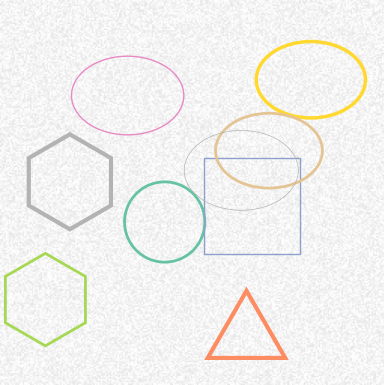[{"shape": "circle", "thickness": 2, "radius": 0.52, "center": [0.428, 0.423]}, {"shape": "triangle", "thickness": 3, "radius": 0.58, "center": [0.64, 0.128]}, {"shape": "square", "thickness": 1, "radius": 0.62, "center": [0.653, 0.464]}, {"shape": "oval", "thickness": 1, "radius": 0.73, "center": [0.332, 0.752]}, {"shape": "hexagon", "thickness": 2, "radius": 0.6, "center": [0.118, 0.222]}, {"shape": "oval", "thickness": 2.5, "radius": 0.71, "center": [0.807, 0.793]}, {"shape": "oval", "thickness": 2, "radius": 0.69, "center": [0.699, 0.609]}, {"shape": "oval", "thickness": 0.5, "radius": 0.74, "center": [0.627, 0.558]}, {"shape": "hexagon", "thickness": 3, "radius": 0.62, "center": [0.181, 0.528]}]